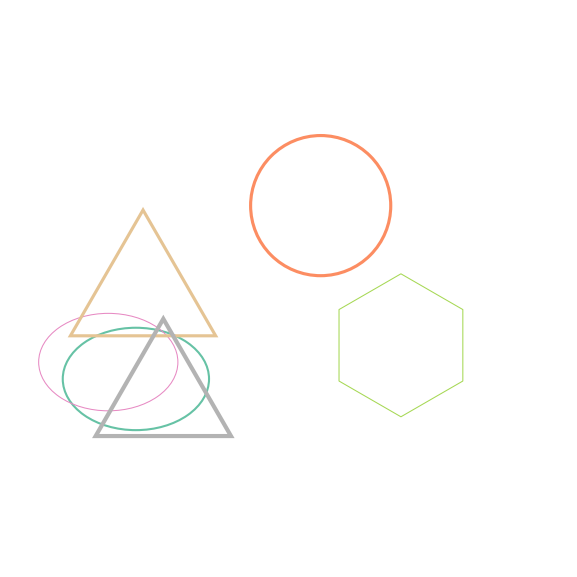[{"shape": "oval", "thickness": 1, "radius": 0.63, "center": [0.235, 0.343]}, {"shape": "circle", "thickness": 1.5, "radius": 0.61, "center": [0.555, 0.643]}, {"shape": "oval", "thickness": 0.5, "radius": 0.6, "center": [0.187, 0.372]}, {"shape": "hexagon", "thickness": 0.5, "radius": 0.62, "center": [0.694, 0.401]}, {"shape": "triangle", "thickness": 1.5, "radius": 0.73, "center": [0.248, 0.49]}, {"shape": "triangle", "thickness": 2, "radius": 0.68, "center": [0.283, 0.312]}]